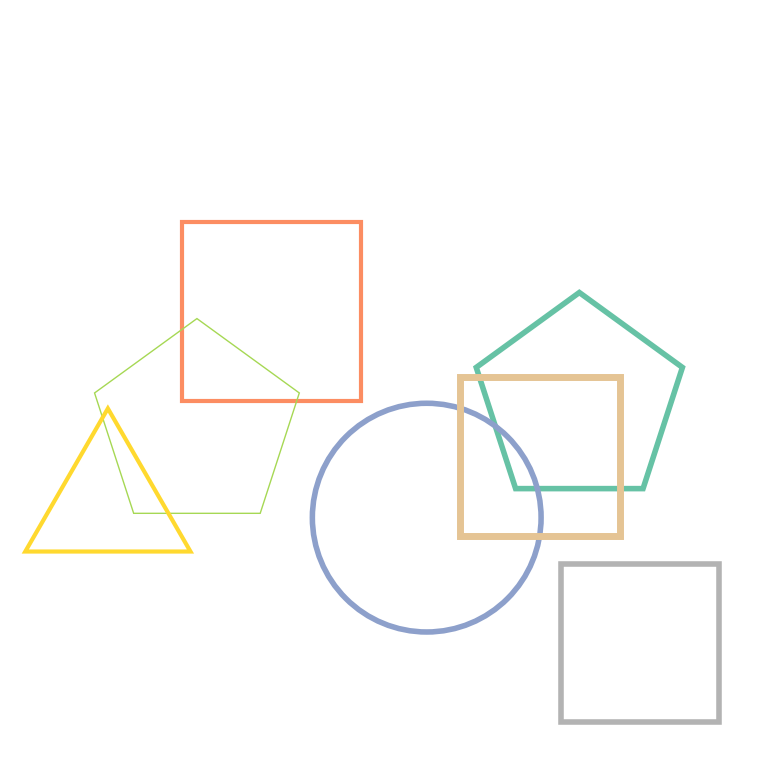[{"shape": "pentagon", "thickness": 2, "radius": 0.7, "center": [0.752, 0.479]}, {"shape": "square", "thickness": 1.5, "radius": 0.58, "center": [0.353, 0.596]}, {"shape": "circle", "thickness": 2, "radius": 0.74, "center": [0.554, 0.328]}, {"shape": "pentagon", "thickness": 0.5, "radius": 0.7, "center": [0.256, 0.446]}, {"shape": "triangle", "thickness": 1.5, "radius": 0.62, "center": [0.14, 0.346]}, {"shape": "square", "thickness": 2.5, "radius": 0.52, "center": [0.701, 0.407]}, {"shape": "square", "thickness": 2, "radius": 0.51, "center": [0.831, 0.165]}]